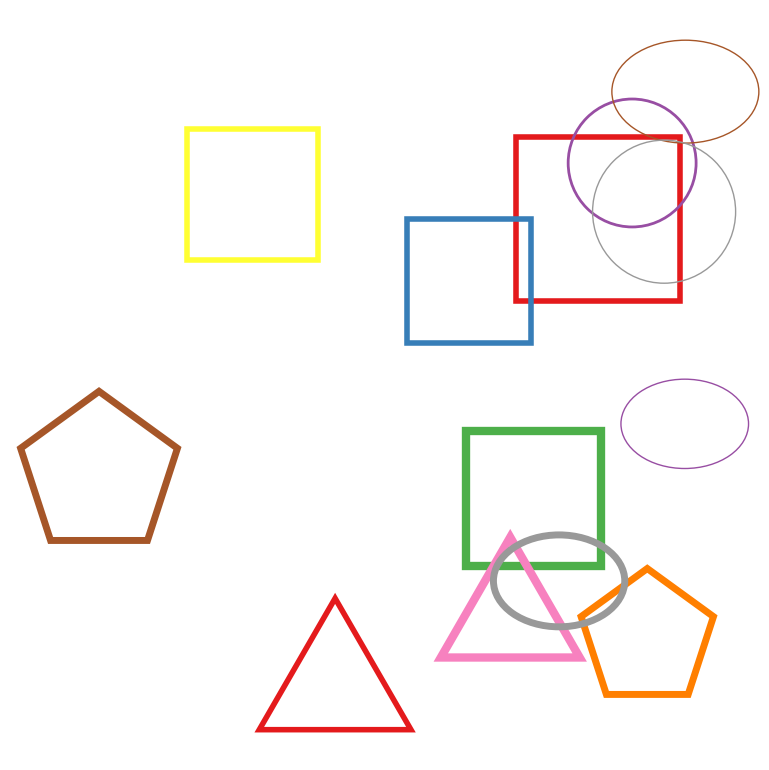[{"shape": "triangle", "thickness": 2, "radius": 0.57, "center": [0.435, 0.109]}, {"shape": "square", "thickness": 2, "radius": 0.53, "center": [0.776, 0.716]}, {"shape": "square", "thickness": 2, "radius": 0.4, "center": [0.609, 0.635]}, {"shape": "square", "thickness": 3, "radius": 0.44, "center": [0.693, 0.352]}, {"shape": "oval", "thickness": 0.5, "radius": 0.41, "center": [0.889, 0.45]}, {"shape": "circle", "thickness": 1, "radius": 0.42, "center": [0.821, 0.788]}, {"shape": "pentagon", "thickness": 2.5, "radius": 0.45, "center": [0.841, 0.171]}, {"shape": "square", "thickness": 2, "radius": 0.42, "center": [0.328, 0.747]}, {"shape": "pentagon", "thickness": 2.5, "radius": 0.54, "center": [0.129, 0.385]}, {"shape": "oval", "thickness": 0.5, "radius": 0.48, "center": [0.89, 0.881]}, {"shape": "triangle", "thickness": 3, "radius": 0.52, "center": [0.663, 0.198]}, {"shape": "circle", "thickness": 0.5, "radius": 0.46, "center": [0.862, 0.725]}, {"shape": "oval", "thickness": 2.5, "radius": 0.43, "center": [0.726, 0.246]}]